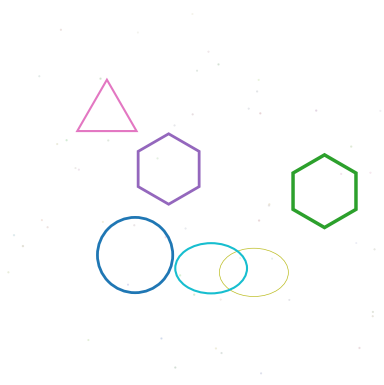[{"shape": "circle", "thickness": 2, "radius": 0.49, "center": [0.351, 0.338]}, {"shape": "hexagon", "thickness": 2.5, "radius": 0.47, "center": [0.843, 0.503]}, {"shape": "hexagon", "thickness": 2, "radius": 0.46, "center": [0.438, 0.561]}, {"shape": "triangle", "thickness": 1.5, "radius": 0.44, "center": [0.278, 0.704]}, {"shape": "oval", "thickness": 0.5, "radius": 0.45, "center": [0.659, 0.293]}, {"shape": "oval", "thickness": 1.5, "radius": 0.47, "center": [0.548, 0.303]}]